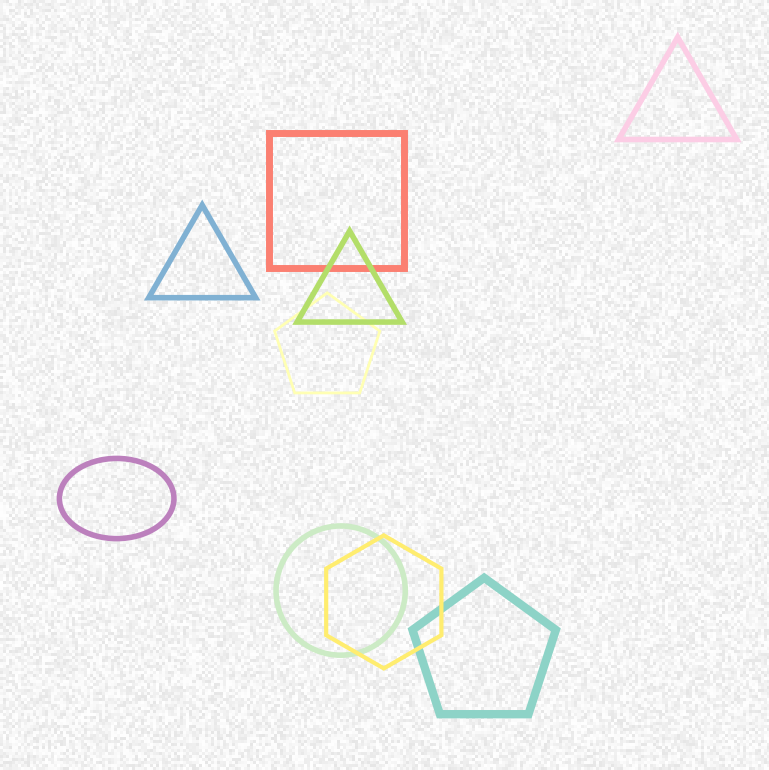[{"shape": "pentagon", "thickness": 3, "radius": 0.49, "center": [0.629, 0.152]}, {"shape": "pentagon", "thickness": 1, "radius": 0.36, "center": [0.425, 0.548]}, {"shape": "square", "thickness": 2.5, "radius": 0.44, "center": [0.437, 0.74]}, {"shape": "triangle", "thickness": 2, "radius": 0.4, "center": [0.263, 0.653]}, {"shape": "triangle", "thickness": 2, "radius": 0.39, "center": [0.454, 0.621]}, {"shape": "triangle", "thickness": 2, "radius": 0.44, "center": [0.88, 0.863]}, {"shape": "oval", "thickness": 2, "radius": 0.37, "center": [0.152, 0.353]}, {"shape": "circle", "thickness": 2, "radius": 0.42, "center": [0.442, 0.233]}, {"shape": "hexagon", "thickness": 1.5, "radius": 0.43, "center": [0.498, 0.218]}]